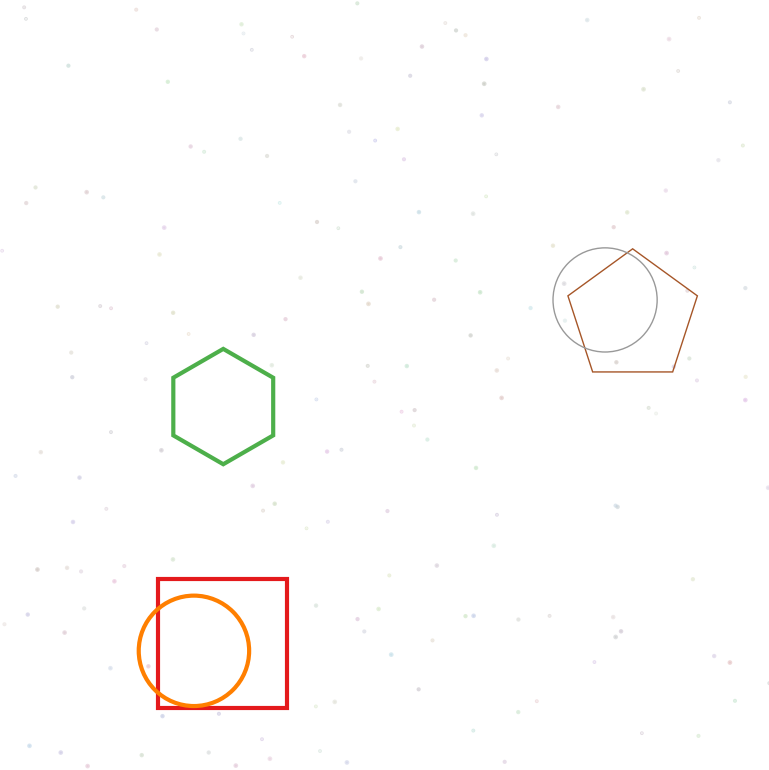[{"shape": "square", "thickness": 1.5, "radius": 0.42, "center": [0.288, 0.164]}, {"shape": "hexagon", "thickness": 1.5, "radius": 0.37, "center": [0.29, 0.472]}, {"shape": "circle", "thickness": 1.5, "radius": 0.36, "center": [0.252, 0.155]}, {"shape": "pentagon", "thickness": 0.5, "radius": 0.44, "center": [0.822, 0.588]}, {"shape": "circle", "thickness": 0.5, "radius": 0.34, "center": [0.786, 0.61]}]